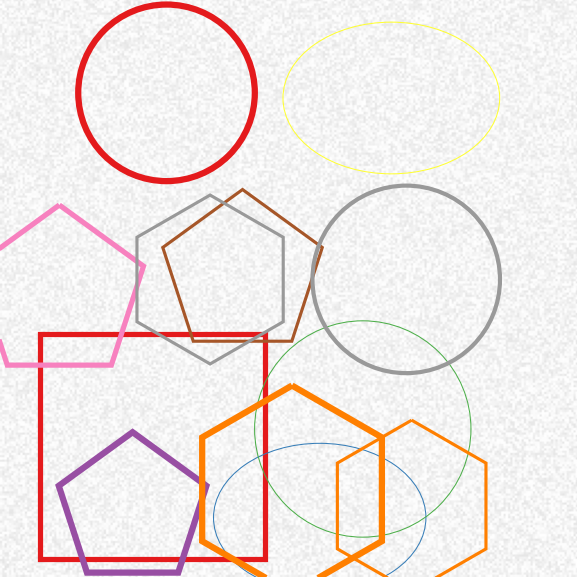[{"shape": "square", "thickness": 2.5, "radius": 0.98, "center": [0.264, 0.226]}, {"shape": "circle", "thickness": 3, "radius": 0.76, "center": [0.288, 0.838]}, {"shape": "oval", "thickness": 0.5, "radius": 0.92, "center": [0.554, 0.103]}, {"shape": "circle", "thickness": 0.5, "radius": 0.94, "center": [0.628, 0.256]}, {"shape": "pentagon", "thickness": 3, "radius": 0.67, "center": [0.23, 0.116]}, {"shape": "hexagon", "thickness": 1.5, "radius": 0.74, "center": [0.713, 0.123]}, {"shape": "hexagon", "thickness": 3, "radius": 0.9, "center": [0.506, 0.152]}, {"shape": "oval", "thickness": 0.5, "radius": 0.94, "center": [0.678, 0.829]}, {"shape": "pentagon", "thickness": 1.5, "radius": 0.73, "center": [0.42, 0.526]}, {"shape": "pentagon", "thickness": 2.5, "radius": 0.77, "center": [0.103, 0.491]}, {"shape": "circle", "thickness": 2, "radius": 0.81, "center": [0.703, 0.515]}, {"shape": "hexagon", "thickness": 1.5, "radius": 0.73, "center": [0.364, 0.515]}]